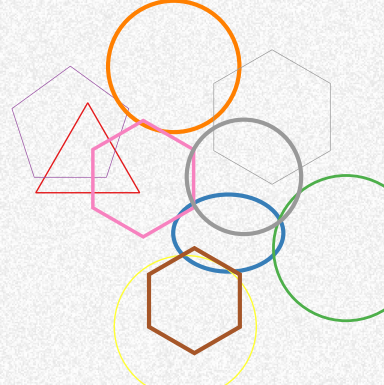[{"shape": "triangle", "thickness": 1, "radius": 0.78, "center": [0.228, 0.577]}, {"shape": "oval", "thickness": 3, "radius": 0.72, "center": [0.593, 0.395]}, {"shape": "circle", "thickness": 2, "radius": 0.94, "center": [0.899, 0.356]}, {"shape": "pentagon", "thickness": 0.5, "radius": 0.8, "center": [0.183, 0.669]}, {"shape": "circle", "thickness": 3, "radius": 0.85, "center": [0.451, 0.827]}, {"shape": "circle", "thickness": 1, "radius": 0.92, "center": [0.481, 0.152]}, {"shape": "hexagon", "thickness": 3, "radius": 0.68, "center": [0.505, 0.219]}, {"shape": "hexagon", "thickness": 2.5, "radius": 0.76, "center": [0.372, 0.536]}, {"shape": "circle", "thickness": 3, "radius": 0.74, "center": [0.634, 0.541]}, {"shape": "hexagon", "thickness": 0.5, "radius": 0.87, "center": [0.707, 0.696]}]